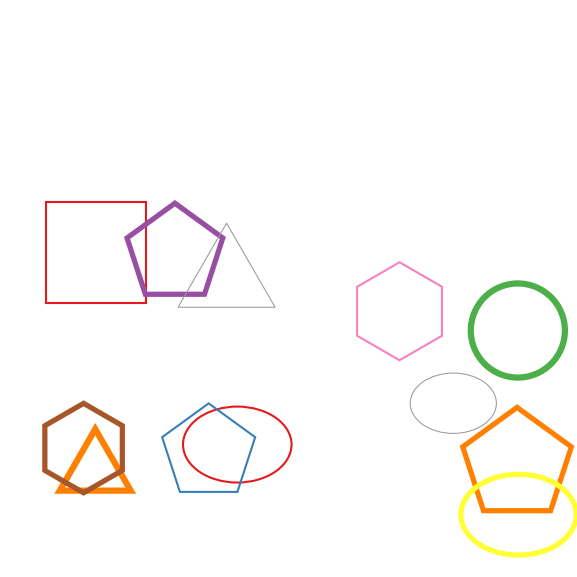[{"shape": "square", "thickness": 1, "radius": 0.44, "center": [0.166, 0.562]}, {"shape": "oval", "thickness": 1, "radius": 0.47, "center": [0.411, 0.229]}, {"shape": "pentagon", "thickness": 1, "radius": 0.42, "center": [0.361, 0.216]}, {"shape": "circle", "thickness": 3, "radius": 0.41, "center": [0.897, 0.427]}, {"shape": "pentagon", "thickness": 2.5, "radius": 0.44, "center": [0.303, 0.56]}, {"shape": "triangle", "thickness": 3, "radius": 0.36, "center": [0.165, 0.185]}, {"shape": "pentagon", "thickness": 2.5, "radius": 0.49, "center": [0.895, 0.195]}, {"shape": "oval", "thickness": 2.5, "radius": 0.5, "center": [0.898, 0.108]}, {"shape": "hexagon", "thickness": 2.5, "radius": 0.39, "center": [0.145, 0.223]}, {"shape": "hexagon", "thickness": 1, "radius": 0.42, "center": [0.692, 0.46]}, {"shape": "oval", "thickness": 0.5, "radius": 0.37, "center": [0.785, 0.301]}, {"shape": "triangle", "thickness": 0.5, "radius": 0.49, "center": [0.392, 0.516]}]